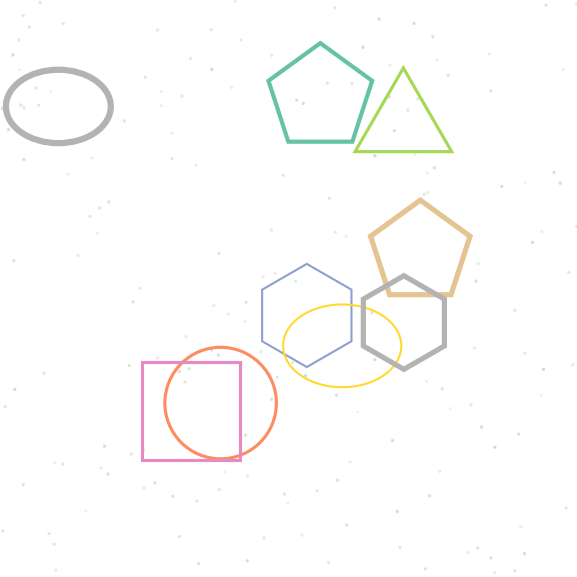[{"shape": "pentagon", "thickness": 2, "radius": 0.47, "center": [0.555, 0.83]}, {"shape": "circle", "thickness": 1.5, "radius": 0.48, "center": [0.382, 0.301]}, {"shape": "hexagon", "thickness": 1, "radius": 0.45, "center": [0.531, 0.453]}, {"shape": "square", "thickness": 1.5, "radius": 0.42, "center": [0.33, 0.287]}, {"shape": "triangle", "thickness": 1.5, "radius": 0.48, "center": [0.698, 0.785]}, {"shape": "oval", "thickness": 1, "radius": 0.51, "center": [0.593, 0.4]}, {"shape": "pentagon", "thickness": 2.5, "radius": 0.45, "center": [0.728, 0.562]}, {"shape": "oval", "thickness": 3, "radius": 0.45, "center": [0.101, 0.815]}, {"shape": "hexagon", "thickness": 2.5, "radius": 0.41, "center": [0.699, 0.441]}]